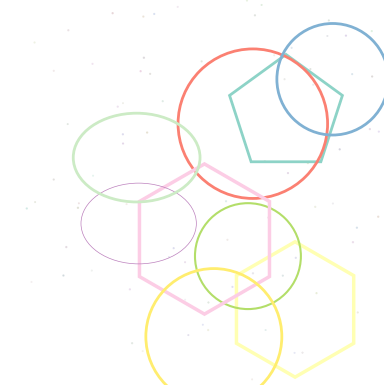[{"shape": "pentagon", "thickness": 2, "radius": 0.77, "center": [0.743, 0.704]}, {"shape": "hexagon", "thickness": 2.5, "radius": 0.88, "center": [0.766, 0.196]}, {"shape": "circle", "thickness": 2, "radius": 0.97, "center": [0.657, 0.679]}, {"shape": "circle", "thickness": 2, "radius": 0.72, "center": [0.864, 0.794]}, {"shape": "circle", "thickness": 1.5, "radius": 0.69, "center": [0.644, 0.335]}, {"shape": "hexagon", "thickness": 2.5, "radius": 0.98, "center": [0.531, 0.379]}, {"shape": "oval", "thickness": 0.5, "radius": 0.75, "center": [0.36, 0.419]}, {"shape": "oval", "thickness": 2, "radius": 0.82, "center": [0.355, 0.591]}, {"shape": "circle", "thickness": 2, "radius": 0.88, "center": [0.555, 0.126]}]